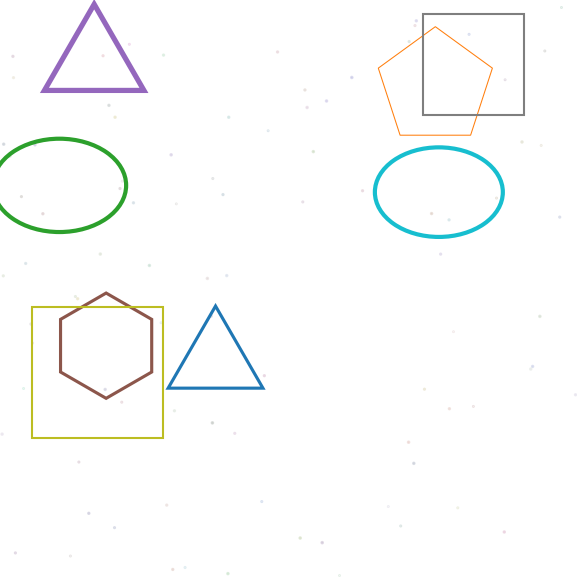[{"shape": "triangle", "thickness": 1.5, "radius": 0.47, "center": [0.373, 0.374]}, {"shape": "pentagon", "thickness": 0.5, "radius": 0.52, "center": [0.754, 0.849]}, {"shape": "oval", "thickness": 2, "radius": 0.58, "center": [0.103, 0.678]}, {"shape": "triangle", "thickness": 2.5, "radius": 0.5, "center": [0.163, 0.892]}, {"shape": "hexagon", "thickness": 1.5, "radius": 0.46, "center": [0.184, 0.401]}, {"shape": "square", "thickness": 1, "radius": 0.44, "center": [0.821, 0.887]}, {"shape": "square", "thickness": 1, "radius": 0.57, "center": [0.168, 0.354]}, {"shape": "oval", "thickness": 2, "radius": 0.55, "center": [0.76, 0.666]}]